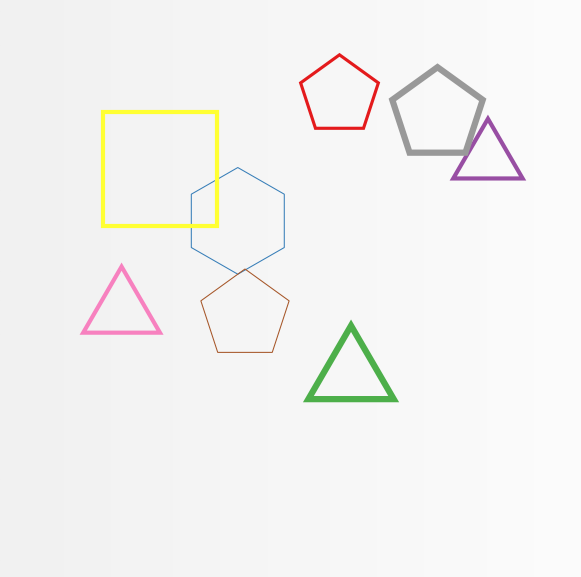[{"shape": "pentagon", "thickness": 1.5, "radius": 0.35, "center": [0.584, 0.834]}, {"shape": "hexagon", "thickness": 0.5, "radius": 0.46, "center": [0.409, 0.617]}, {"shape": "triangle", "thickness": 3, "radius": 0.42, "center": [0.604, 0.35]}, {"shape": "triangle", "thickness": 2, "radius": 0.34, "center": [0.839, 0.725]}, {"shape": "square", "thickness": 2, "radius": 0.49, "center": [0.275, 0.707]}, {"shape": "pentagon", "thickness": 0.5, "radius": 0.4, "center": [0.421, 0.454]}, {"shape": "triangle", "thickness": 2, "radius": 0.38, "center": [0.209, 0.461]}, {"shape": "pentagon", "thickness": 3, "radius": 0.41, "center": [0.753, 0.801]}]